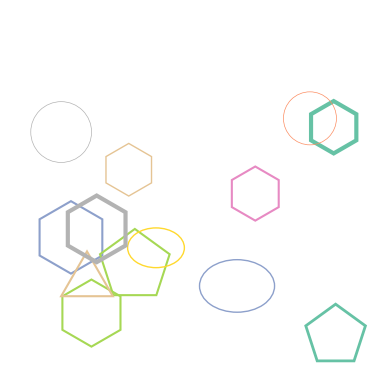[{"shape": "hexagon", "thickness": 3, "radius": 0.34, "center": [0.867, 0.67]}, {"shape": "pentagon", "thickness": 2, "radius": 0.41, "center": [0.872, 0.129]}, {"shape": "circle", "thickness": 0.5, "radius": 0.34, "center": [0.805, 0.693]}, {"shape": "oval", "thickness": 1, "radius": 0.49, "center": [0.616, 0.257]}, {"shape": "hexagon", "thickness": 1.5, "radius": 0.47, "center": [0.184, 0.383]}, {"shape": "hexagon", "thickness": 1.5, "radius": 0.35, "center": [0.663, 0.497]}, {"shape": "hexagon", "thickness": 1.5, "radius": 0.44, "center": [0.238, 0.187]}, {"shape": "pentagon", "thickness": 1.5, "radius": 0.48, "center": [0.35, 0.31]}, {"shape": "oval", "thickness": 1, "radius": 0.37, "center": [0.405, 0.356]}, {"shape": "hexagon", "thickness": 1, "radius": 0.34, "center": [0.334, 0.559]}, {"shape": "triangle", "thickness": 1.5, "radius": 0.39, "center": [0.226, 0.269]}, {"shape": "circle", "thickness": 0.5, "radius": 0.39, "center": [0.159, 0.657]}, {"shape": "hexagon", "thickness": 3, "radius": 0.43, "center": [0.251, 0.405]}]